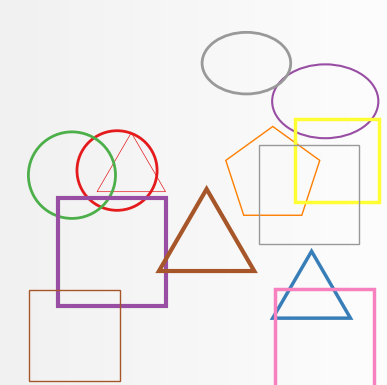[{"shape": "triangle", "thickness": 0.5, "radius": 0.51, "center": [0.339, 0.553]}, {"shape": "circle", "thickness": 2, "radius": 0.52, "center": [0.302, 0.557]}, {"shape": "triangle", "thickness": 2.5, "radius": 0.58, "center": [0.804, 0.232]}, {"shape": "circle", "thickness": 2, "radius": 0.56, "center": [0.186, 0.545]}, {"shape": "square", "thickness": 3, "radius": 0.7, "center": [0.289, 0.345]}, {"shape": "oval", "thickness": 1.5, "radius": 0.69, "center": [0.839, 0.737]}, {"shape": "pentagon", "thickness": 1, "radius": 0.64, "center": [0.704, 0.544]}, {"shape": "square", "thickness": 2.5, "radius": 0.54, "center": [0.87, 0.583]}, {"shape": "triangle", "thickness": 3, "radius": 0.71, "center": [0.533, 0.367]}, {"shape": "square", "thickness": 1, "radius": 0.59, "center": [0.192, 0.128]}, {"shape": "square", "thickness": 2.5, "radius": 0.64, "center": [0.838, 0.12]}, {"shape": "oval", "thickness": 2, "radius": 0.57, "center": [0.636, 0.836]}, {"shape": "square", "thickness": 1, "radius": 0.64, "center": [0.797, 0.496]}]